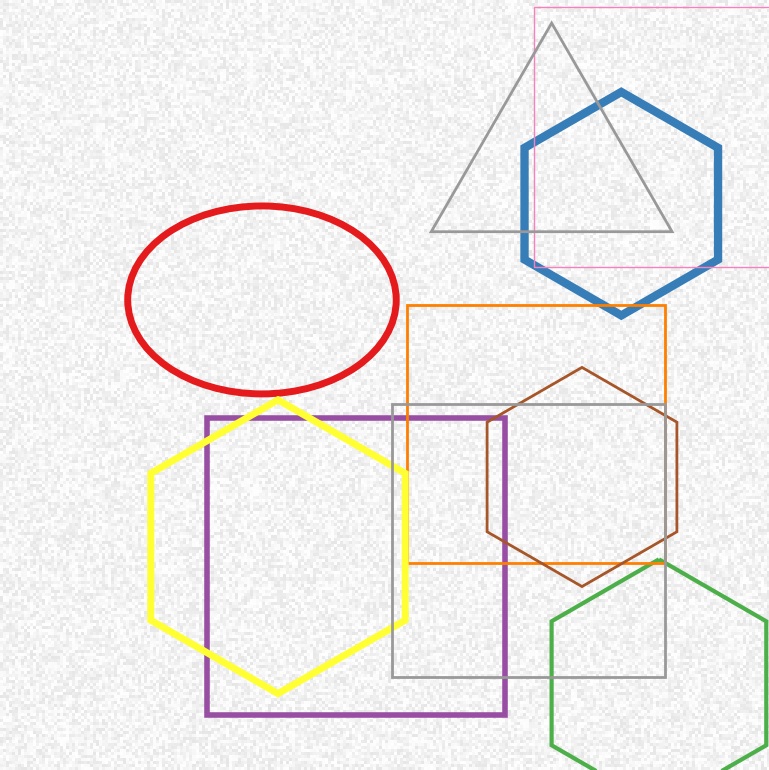[{"shape": "oval", "thickness": 2.5, "radius": 0.87, "center": [0.34, 0.61]}, {"shape": "hexagon", "thickness": 3, "radius": 0.73, "center": [0.807, 0.735]}, {"shape": "hexagon", "thickness": 1.5, "radius": 0.8, "center": [0.856, 0.113]}, {"shape": "square", "thickness": 2, "radius": 0.97, "center": [0.462, 0.264]}, {"shape": "square", "thickness": 1, "radius": 0.84, "center": [0.696, 0.436]}, {"shape": "hexagon", "thickness": 2.5, "radius": 0.95, "center": [0.361, 0.29]}, {"shape": "hexagon", "thickness": 1, "radius": 0.71, "center": [0.756, 0.381]}, {"shape": "square", "thickness": 0.5, "radius": 0.84, "center": [0.863, 0.822]}, {"shape": "square", "thickness": 1, "radius": 0.89, "center": [0.687, 0.298]}, {"shape": "triangle", "thickness": 1, "radius": 0.9, "center": [0.716, 0.789]}]